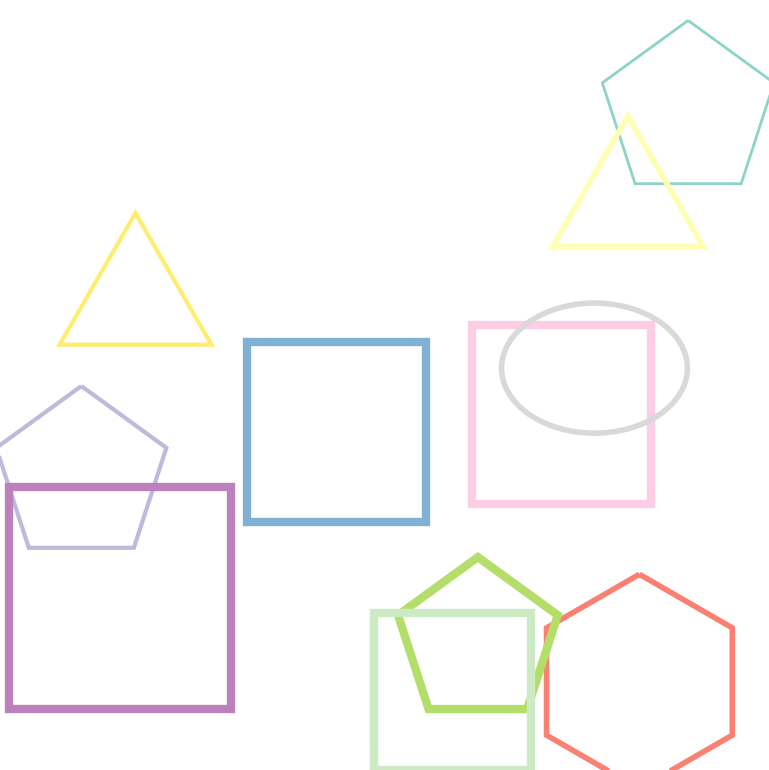[{"shape": "pentagon", "thickness": 1, "radius": 0.59, "center": [0.894, 0.856]}, {"shape": "triangle", "thickness": 2, "radius": 0.56, "center": [0.815, 0.737]}, {"shape": "pentagon", "thickness": 1.5, "radius": 0.58, "center": [0.106, 0.383]}, {"shape": "hexagon", "thickness": 2, "radius": 0.7, "center": [0.83, 0.115]}, {"shape": "square", "thickness": 3, "radius": 0.58, "center": [0.437, 0.439]}, {"shape": "pentagon", "thickness": 3, "radius": 0.55, "center": [0.621, 0.167]}, {"shape": "square", "thickness": 3, "radius": 0.58, "center": [0.729, 0.462]}, {"shape": "oval", "thickness": 2, "radius": 0.6, "center": [0.772, 0.522]}, {"shape": "square", "thickness": 3, "radius": 0.72, "center": [0.156, 0.223]}, {"shape": "square", "thickness": 3, "radius": 0.51, "center": [0.588, 0.102]}, {"shape": "triangle", "thickness": 1.5, "radius": 0.57, "center": [0.176, 0.609]}]